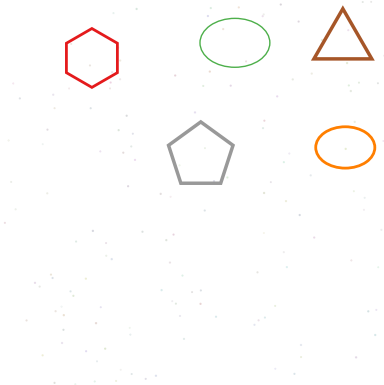[{"shape": "hexagon", "thickness": 2, "radius": 0.38, "center": [0.239, 0.849]}, {"shape": "oval", "thickness": 1, "radius": 0.45, "center": [0.61, 0.889]}, {"shape": "oval", "thickness": 2, "radius": 0.38, "center": [0.897, 0.617]}, {"shape": "triangle", "thickness": 2.5, "radius": 0.43, "center": [0.891, 0.89]}, {"shape": "pentagon", "thickness": 2.5, "radius": 0.44, "center": [0.521, 0.595]}]